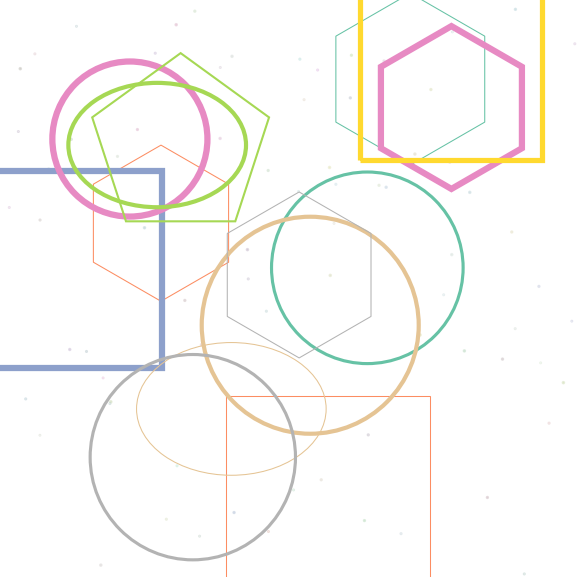[{"shape": "circle", "thickness": 1.5, "radius": 0.83, "center": [0.636, 0.535]}, {"shape": "hexagon", "thickness": 0.5, "radius": 0.74, "center": [0.71, 0.862]}, {"shape": "hexagon", "thickness": 0.5, "radius": 0.68, "center": [0.279, 0.613]}, {"shape": "square", "thickness": 0.5, "radius": 0.88, "center": [0.568, 0.137]}, {"shape": "square", "thickness": 3, "radius": 0.85, "center": [0.111, 0.533]}, {"shape": "circle", "thickness": 3, "radius": 0.67, "center": [0.225, 0.758]}, {"shape": "hexagon", "thickness": 3, "radius": 0.7, "center": [0.782, 0.813]}, {"shape": "pentagon", "thickness": 1, "radius": 0.81, "center": [0.313, 0.746]}, {"shape": "oval", "thickness": 2, "radius": 0.77, "center": [0.272, 0.748]}, {"shape": "square", "thickness": 2.5, "radius": 0.79, "center": [0.781, 0.879]}, {"shape": "oval", "thickness": 0.5, "radius": 0.82, "center": [0.401, 0.291]}, {"shape": "circle", "thickness": 2, "radius": 0.94, "center": [0.537, 0.436]}, {"shape": "circle", "thickness": 1.5, "radius": 0.89, "center": [0.334, 0.207]}, {"shape": "hexagon", "thickness": 0.5, "radius": 0.72, "center": [0.518, 0.523]}]